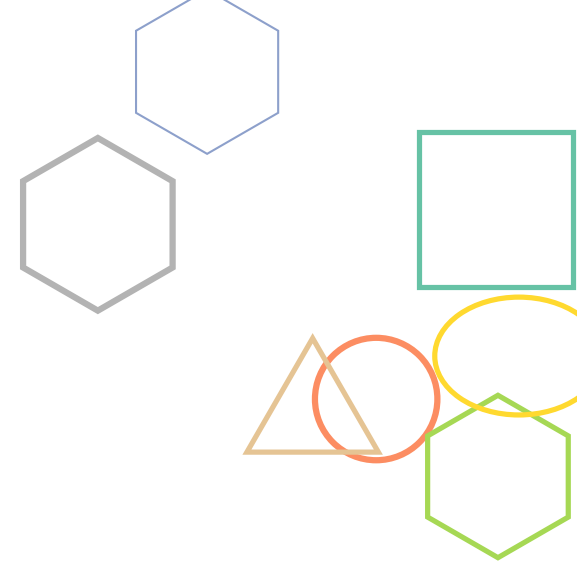[{"shape": "square", "thickness": 2.5, "radius": 0.67, "center": [0.859, 0.636]}, {"shape": "circle", "thickness": 3, "radius": 0.53, "center": [0.651, 0.308]}, {"shape": "hexagon", "thickness": 1, "radius": 0.71, "center": [0.359, 0.875]}, {"shape": "hexagon", "thickness": 2.5, "radius": 0.7, "center": [0.862, 0.174]}, {"shape": "oval", "thickness": 2.5, "radius": 0.73, "center": [0.899, 0.383]}, {"shape": "triangle", "thickness": 2.5, "radius": 0.66, "center": [0.541, 0.282]}, {"shape": "hexagon", "thickness": 3, "radius": 0.75, "center": [0.169, 0.611]}]